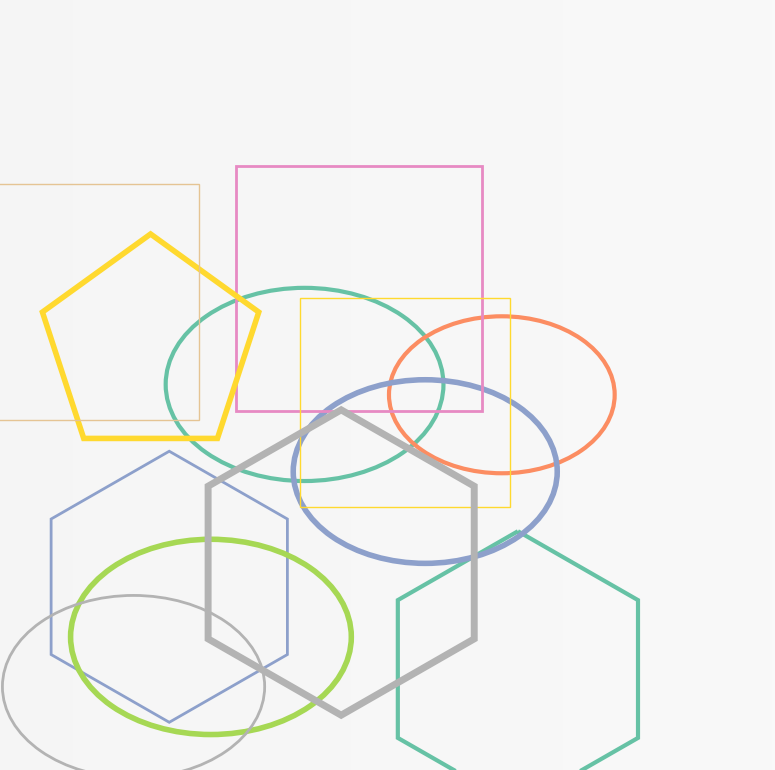[{"shape": "oval", "thickness": 1.5, "radius": 0.9, "center": [0.393, 0.501]}, {"shape": "hexagon", "thickness": 1.5, "radius": 0.89, "center": [0.668, 0.131]}, {"shape": "oval", "thickness": 1.5, "radius": 0.73, "center": [0.648, 0.487]}, {"shape": "oval", "thickness": 2, "radius": 0.85, "center": [0.549, 0.388]}, {"shape": "hexagon", "thickness": 1, "radius": 0.88, "center": [0.218, 0.238]}, {"shape": "square", "thickness": 1, "radius": 0.79, "center": [0.463, 0.625]}, {"shape": "oval", "thickness": 2, "radius": 0.91, "center": [0.272, 0.173]}, {"shape": "square", "thickness": 0.5, "radius": 0.68, "center": [0.523, 0.477]}, {"shape": "pentagon", "thickness": 2, "radius": 0.73, "center": [0.194, 0.549]}, {"shape": "square", "thickness": 0.5, "radius": 0.76, "center": [0.104, 0.608]}, {"shape": "hexagon", "thickness": 2.5, "radius": 0.99, "center": [0.44, 0.269]}, {"shape": "oval", "thickness": 1, "radius": 0.85, "center": [0.172, 0.108]}]